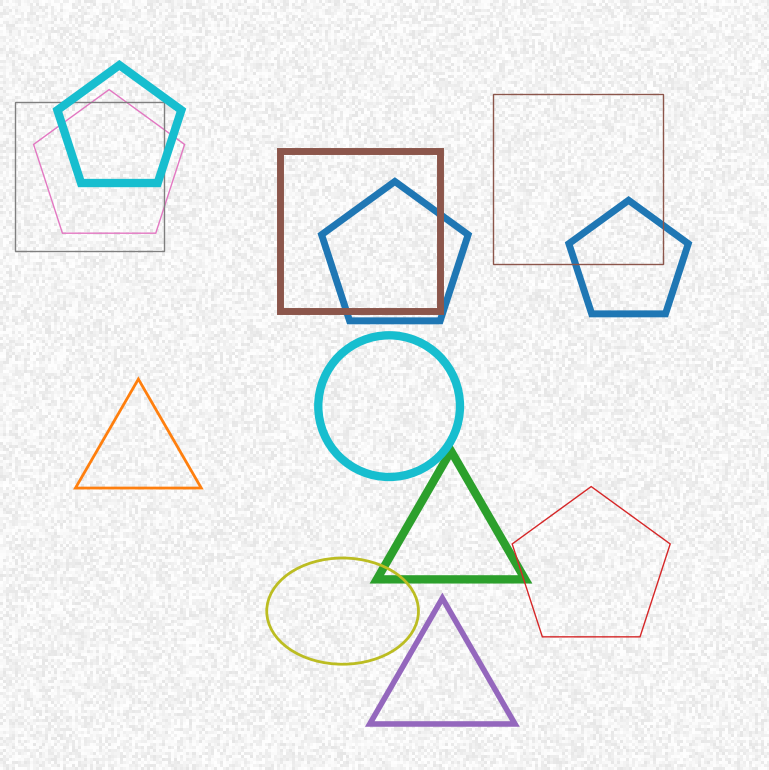[{"shape": "pentagon", "thickness": 2.5, "radius": 0.41, "center": [0.816, 0.658]}, {"shape": "pentagon", "thickness": 2.5, "radius": 0.5, "center": [0.513, 0.664]}, {"shape": "triangle", "thickness": 1, "radius": 0.47, "center": [0.18, 0.413]}, {"shape": "triangle", "thickness": 3, "radius": 0.56, "center": [0.586, 0.303]}, {"shape": "pentagon", "thickness": 0.5, "radius": 0.54, "center": [0.768, 0.26]}, {"shape": "triangle", "thickness": 2, "radius": 0.54, "center": [0.575, 0.114]}, {"shape": "square", "thickness": 2.5, "radius": 0.52, "center": [0.468, 0.7]}, {"shape": "square", "thickness": 0.5, "radius": 0.55, "center": [0.751, 0.767]}, {"shape": "pentagon", "thickness": 0.5, "radius": 0.52, "center": [0.142, 0.781]}, {"shape": "square", "thickness": 0.5, "radius": 0.48, "center": [0.117, 0.771]}, {"shape": "oval", "thickness": 1, "radius": 0.49, "center": [0.445, 0.206]}, {"shape": "pentagon", "thickness": 3, "radius": 0.42, "center": [0.155, 0.831]}, {"shape": "circle", "thickness": 3, "radius": 0.46, "center": [0.505, 0.473]}]